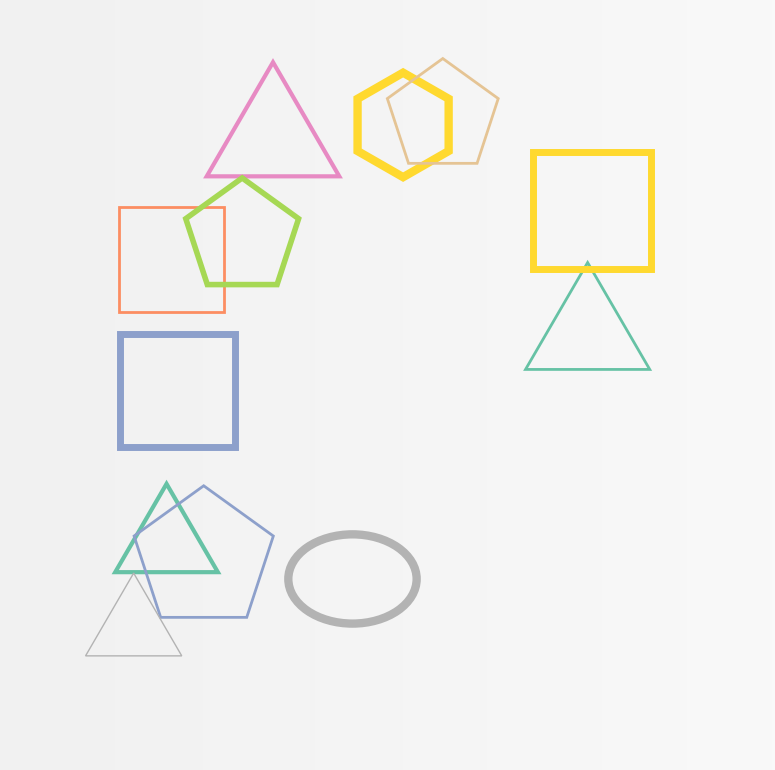[{"shape": "triangle", "thickness": 1, "radius": 0.46, "center": [0.758, 0.566]}, {"shape": "triangle", "thickness": 1.5, "radius": 0.38, "center": [0.215, 0.295]}, {"shape": "square", "thickness": 1, "radius": 0.34, "center": [0.221, 0.663]}, {"shape": "square", "thickness": 2.5, "radius": 0.37, "center": [0.229, 0.493]}, {"shape": "pentagon", "thickness": 1, "radius": 0.47, "center": [0.263, 0.275]}, {"shape": "triangle", "thickness": 1.5, "radius": 0.49, "center": [0.352, 0.82]}, {"shape": "pentagon", "thickness": 2, "radius": 0.38, "center": [0.312, 0.692]}, {"shape": "hexagon", "thickness": 3, "radius": 0.34, "center": [0.52, 0.838]}, {"shape": "square", "thickness": 2.5, "radius": 0.38, "center": [0.764, 0.727]}, {"shape": "pentagon", "thickness": 1, "radius": 0.38, "center": [0.571, 0.849]}, {"shape": "oval", "thickness": 3, "radius": 0.41, "center": [0.455, 0.248]}, {"shape": "triangle", "thickness": 0.5, "radius": 0.36, "center": [0.172, 0.184]}]